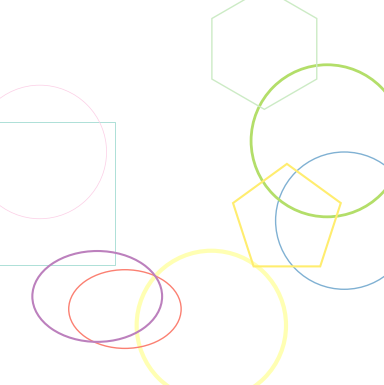[{"shape": "square", "thickness": 0.5, "radius": 0.93, "center": [0.113, 0.498]}, {"shape": "circle", "thickness": 3, "radius": 0.97, "center": [0.549, 0.155]}, {"shape": "oval", "thickness": 1, "radius": 0.73, "center": [0.324, 0.197]}, {"shape": "circle", "thickness": 1, "radius": 0.89, "center": [0.894, 0.427]}, {"shape": "circle", "thickness": 2, "radius": 0.99, "center": [0.85, 0.634]}, {"shape": "circle", "thickness": 0.5, "radius": 0.87, "center": [0.103, 0.605]}, {"shape": "oval", "thickness": 1.5, "radius": 0.84, "center": [0.253, 0.23]}, {"shape": "hexagon", "thickness": 1, "radius": 0.79, "center": [0.687, 0.873]}, {"shape": "pentagon", "thickness": 1.5, "radius": 0.74, "center": [0.745, 0.427]}]